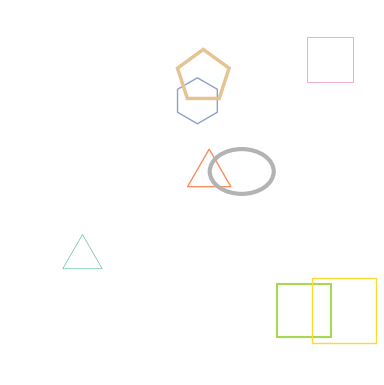[{"shape": "triangle", "thickness": 0.5, "radius": 0.3, "center": [0.214, 0.332]}, {"shape": "triangle", "thickness": 1, "radius": 0.33, "center": [0.543, 0.548]}, {"shape": "hexagon", "thickness": 1, "radius": 0.3, "center": [0.513, 0.738]}, {"shape": "square", "thickness": 0.5, "radius": 0.29, "center": [0.857, 0.844]}, {"shape": "square", "thickness": 1.5, "radius": 0.35, "center": [0.79, 0.194]}, {"shape": "square", "thickness": 1, "radius": 0.42, "center": [0.893, 0.194]}, {"shape": "pentagon", "thickness": 2.5, "radius": 0.35, "center": [0.528, 0.801]}, {"shape": "oval", "thickness": 3, "radius": 0.42, "center": [0.628, 0.555]}]